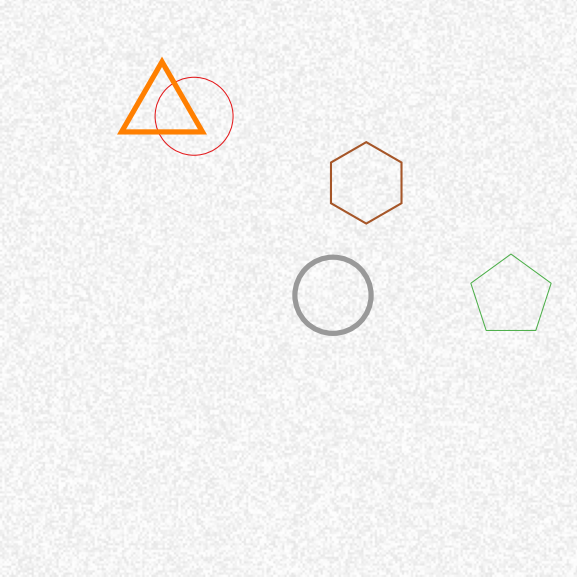[{"shape": "circle", "thickness": 0.5, "radius": 0.34, "center": [0.336, 0.798]}, {"shape": "pentagon", "thickness": 0.5, "radius": 0.37, "center": [0.885, 0.486]}, {"shape": "triangle", "thickness": 2.5, "radius": 0.4, "center": [0.281, 0.811]}, {"shape": "hexagon", "thickness": 1, "radius": 0.35, "center": [0.634, 0.682]}, {"shape": "circle", "thickness": 2.5, "radius": 0.33, "center": [0.577, 0.488]}]